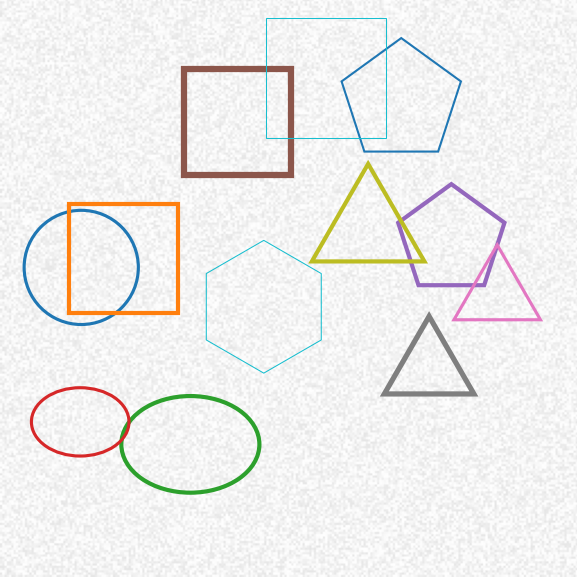[{"shape": "circle", "thickness": 1.5, "radius": 0.49, "center": [0.141, 0.536]}, {"shape": "pentagon", "thickness": 1, "radius": 0.54, "center": [0.695, 0.825]}, {"shape": "square", "thickness": 2, "radius": 0.47, "center": [0.213, 0.551]}, {"shape": "oval", "thickness": 2, "radius": 0.6, "center": [0.33, 0.23]}, {"shape": "oval", "thickness": 1.5, "radius": 0.42, "center": [0.139, 0.269]}, {"shape": "pentagon", "thickness": 2, "radius": 0.48, "center": [0.782, 0.584]}, {"shape": "square", "thickness": 3, "radius": 0.46, "center": [0.411, 0.788]}, {"shape": "triangle", "thickness": 1.5, "radius": 0.43, "center": [0.861, 0.489]}, {"shape": "triangle", "thickness": 2.5, "radius": 0.45, "center": [0.743, 0.362]}, {"shape": "triangle", "thickness": 2, "radius": 0.56, "center": [0.637, 0.603]}, {"shape": "square", "thickness": 0.5, "radius": 0.52, "center": [0.565, 0.864]}, {"shape": "hexagon", "thickness": 0.5, "radius": 0.57, "center": [0.457, 0.468]}]